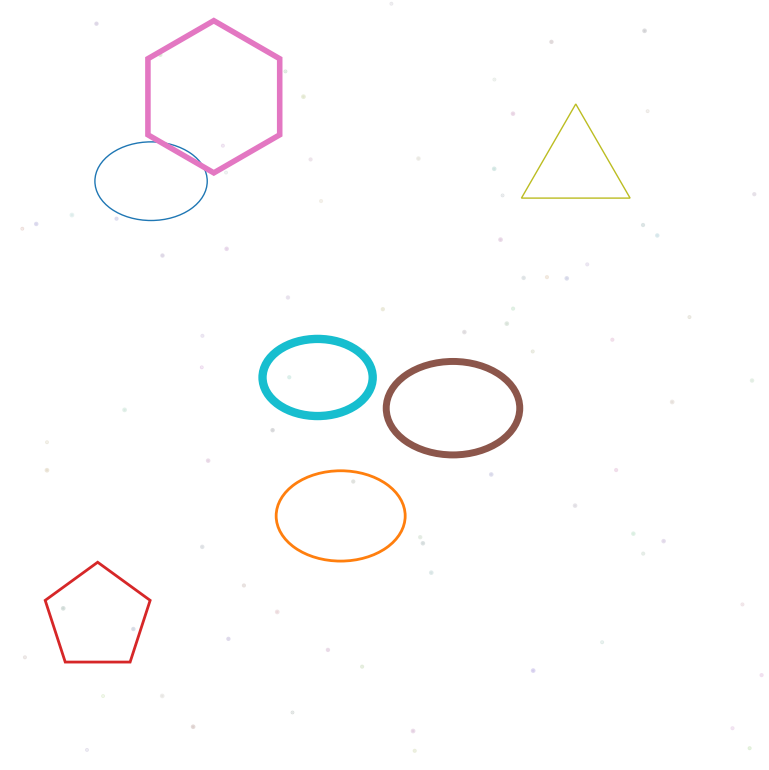[{"shape": "oval", "thickness": 0.5, "radius": 0.36, "center": [0.196, 0.765]}, {"shape": "oval", "thickness": 1, "radius": 0.42, "center": [0.442, 0.33]}, {"shape": "pentagon", "thickness": 1, "radius": 0.36, "center": [0.127, 0.198]}, {"shape": "oval", "thickness": 2.5, "radius": 0.43, "center": [0.588, 0.47]}, {"shape": "hexagon", "thickness": 2, "radius": 0.49, "center": [0.278, 0.874]}, {"shape": "triangle", "thickness": 0.5, "radius": 0.41, "center": [0.748, 0.783]}, {"shape": "oval", "thickness": 3, "radius": 0.36, "center": [0.412, 0.51]}]